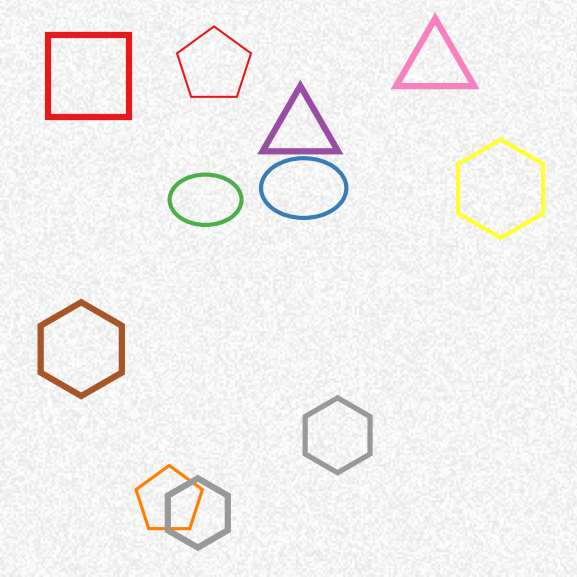[{"shape": "pentagon", "thickness": 1, "radius": 0.34, "center": [0.371, 0.886]}, {"shape": "square", "thickness": 3, "radius": 0.35, "center": [0.153, 0.867]}, {"shape": "oval", "thickness": 2, "radius": 0.37, "center": [0.526, 0.673]}, {"shape": "oval", "thickness": 2, "radius": 0.31, "center": [0.356, 0.653]}, {"shape": "triangle", "thickness": 3, "radius": 0.38, "center": [0.52, 0.775]}, {"shape": "pentagon", "thickness": 1.5, "radius": 0.3, "center": [0.293, 0.133]}, {"shape": "hexagon", "thickness": 2, "radius": 0.43, "center": [0.867, 0.672]}, {"shape": "hexagon", "thickness": 3, "radius": 0.41, "center": [0.141, 0.395]}, {"shape": "triangle", "thickness": 3, "radius": 0.39, "center": [0.754, 0.889]}, {"shape": "hexagon", "thickness": 3, "radius": 0.3, "center": [0.343, 0.111]}, {"shape": "hexagon", "thickness": 2.5, "radius": 0.32, "center": [0.585, 0.245]}]